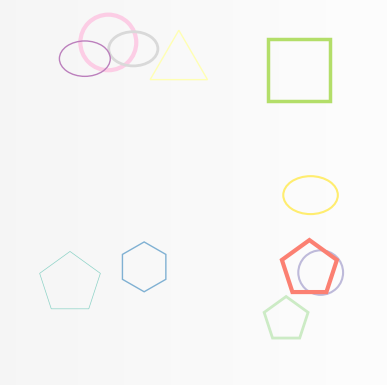[{"shape": "pentagon", "thickness": 0.5, "radius": 0.41, "center": [0.181, 0.265]}, {"shape": "triangle", "thickness": 1, "radius": 0.43, "center": [0.462, 0.836]}, {"shape": "circle", "thickness": 1.5, "radius": 0.29, "center": [0.828, 0.292]}, {"shape": "pentagon", "thickness": 3, "radius": 0.37, "center": [0.798, 0.302]}, {"shape": "hexagon", "thickness": 1, "radius": 0.32, "center": [0.372, 0.307]}, {"shape": "square", "thickness": 2.5, "radius": 0.4, "center": [0.771, 0.819]}, {"shape": "circle", "thickness": 3, "radius": 0.36, "center": [0.279, 0.89]}, {"shape": "oval", "thickness": 2, "radius": 0.32, "center": [0.344, 0.873]}, {"shape": "oval", "thickness": 1, "radius": 0.33, "center": [0.219, 0.848]}, {"shape": "pentagon", "thickness": 2, "radius": 0.3, "center": [0.738, 0.17]}, {"shape": "oval", "thickness": 1.5, "radius": 0.35, "center": [0.801, 0.493]}]